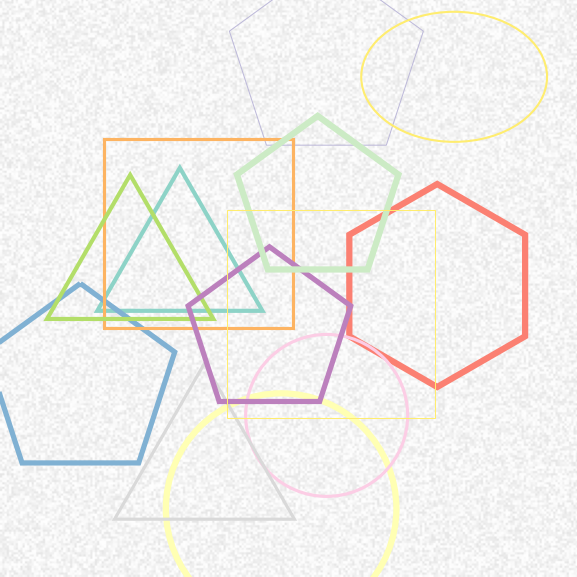[{"shape": "triangle", "thickness": 2, "radius": 0.83, "center": [0.311, 0.543]}, {"shape": "circle", "thickness": 3, "radius": 1.0, "center": [0.487, 0.118]}, {"shape": "pentagon", "thickness": 0.5, "radius": 0.88, "center": [0.565, 0.891]}, {"shape": "hexagon", "thickness": 3, "radius": 0.88, "center": [0.757, 0.505]}, {"shape": "pentagon", "thickness": 2.5, "radius": 0.86, "center": [0.139, 0.337]}, {"shape": "square", "thickness": 1.5, "radius": 0.82, "center": [0.344, 0.595]}, {"shape": "triangle", "thickness": 2, "radius": 0.83, "center": [0.225, 0.53]}, {"shape": "circle", "thickness": 1.5, "radius": 0.7, "center": [0.566, 0.28]}, {"shape": "triangle", "thickness": 1.5, "radius": 0.9, "center": [0.354, 0.19]}, {"shape": "pentagon", "thickness": 2.5, "radius": 0.74, "center": [0.467, 0.424]}, {"shape": "pentagon", "thickness": 3, "radius": 0.74, "center": [0.55, 0.651]}, {"shape": "square", "thickness": 0.5, "radius": 0.9, "center": [0.574, 0.456]}, {"shape": "oval", "thickness": 1, "radius": 0.8, "center": [0.786, 0.866]}]